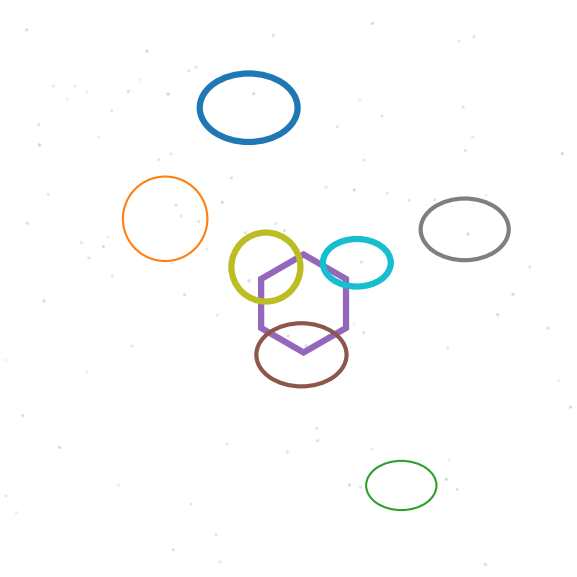[{"shape": "oval", "thickness": 3, "radius": 0.42, "center": [0.431, 0.813]}, {"shape": "circle", "thickness": 1, "radius": 0.37, "center": [0.286, 0.62]}, {"shape": "oval", "thickness": 1, "radius": 0.3, "center": [0.695, 0.158]}, {"shape": "hexagon", "thickness": 3, "radius": 0.42, "center": [0.526, 0.474]}, {"shape": "oval", "thickness": 2, "radius": 0.39, "center": [0.522, 0.385]}, {"shape": "oval", "thickness": 2, "radius": 0.38, "center": [0.805, 0.602]}, {"shape": "circle", "thickness": 3, "radius": 0.3, "center": [0.46, 0.537]}, {"shape": "oval", "thickness": 3, "radius": 0.29, "center": [0.618, 0.544]}]